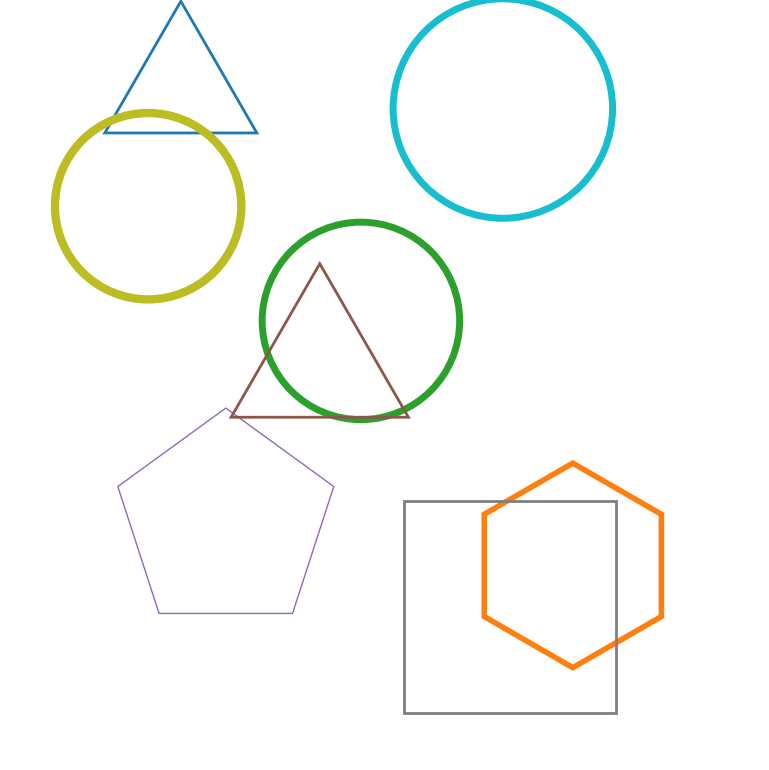[{"shape": "triangle", "thickness": 1, "radius": 0.57, "center": [0.235, 0.884]}, {"shape": "hexagon", "thickness": 2, "radius": 0.66, "center": [0.744, 0.266]}, {"shape": "circle", "thickness": 2.5, "radius": 0.64, "center": [0.469, 0.583]}, {"shape": "pentagon", "thickness": 0.5, "radius": 0.74, "center": [0.293, 0.323]}, {"shape": "triangle", "thickness": 1, "radius": 0.66, "center": [0.415, 0.525]}, {"shape": "square", "thickness": 1, "radius": 0.69, "center": [0.662, 0.212]}, {"shape": "circle", "thickness": 3, "radius": 0.61, "center": [0.192, 0.732]}, {"shape": "circle", "thickness": 2.5, "radius": 0.71, "center": [0.653, 0.859]}]